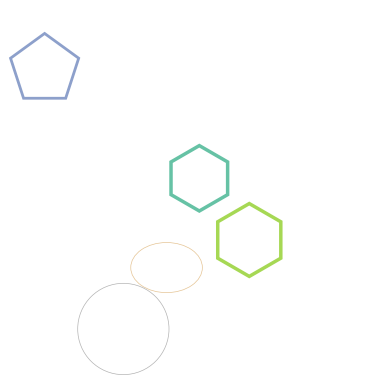[{"shape": "hexagon", "thickness": 2.5, "radius": 0.42, "center": [0.518, 0.537]}, {"shape": "pentagon", "thickness": 2, "radius": 0.47, "center": [0.116, 0.82]}, {"shape": "hexagon", "thickness": 2.5, "radius": 0.47, "center": [0.647, 0.377]}, {"shape": "oval", "thickness": 0.5, "radius": 0.46, "center": [0.433, 0.305]}, {"shape": "circle", "thickness": 0.5, "radius": 0.59, "center": [0.32, 0.145]}]